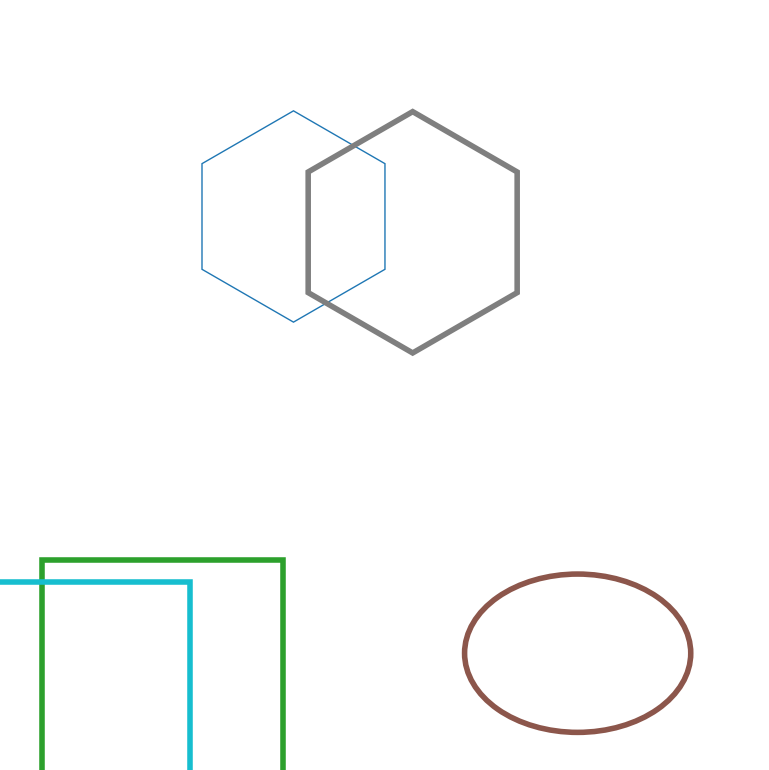[{"shape": "hexagon", "thickness": 0.5, "radius": 0.69, "center": [0.381, 0.719]}, {"shape": "square", "thickness": 2, "radius": 0.78, "center": [0.211, 0.116]}, {"shape": "oval", "thickness": 2, "radius": 0.73, "center": [0.75, 0.152]}, {"shape": "hexagon", "thickness": 2, "radius": 0.78, "center": [0.536, 0.698]}, {"shape": "square", "thickness": 2, "radius": 0.67, "center": [0.113, 0.11]}]